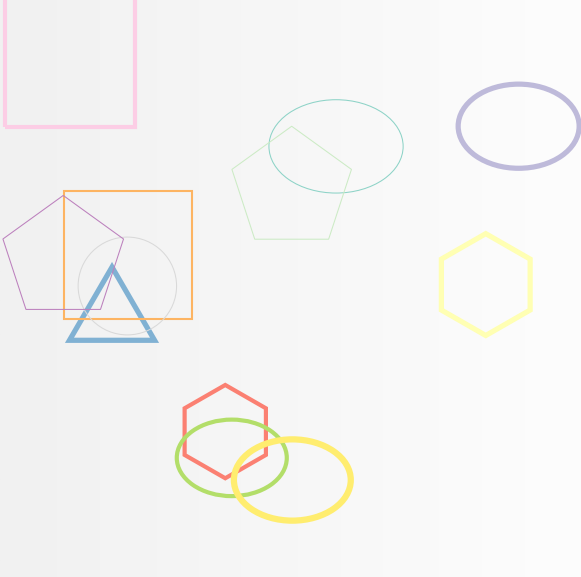[{"shape": "oval", "thickness": 0.5, "radius": 0.58, "center": [0.578, 0.746]}, {"shape": "hexagon", "thickness": 2.5, "radius": 0.44, "center": [0.836, 0.506]}, {"shape": "oval", "thickness": 2.5, "radius": 0.52, "center": [0.892, 0.781]}, {"shape": "hexagon", "thickness": 2, "radius": 0.4, "center": [0.388, 0.252]}, {"shape": "triangle", "thickness": 2.5, "radius": 0.42, "center": [0.193, 0.452]}, {"shape": "square", "thickness": 1, "radius": 0.55, "center": [0.22, 0.558]}, {"shape": "oval", "thickness": 2, "radius": 0.47, "center": [0.399, 0.206]}, {"shape": "square", "thickness": 2, "radius": 0.56, "center": [0.12, 0.89]}, {"shape": "circle", "thickness": 0.5, "radius": 0.42, "center": [0.219, 0.504]}, {"shape": "pentagon", "thickness": 0.5, "radius": 0.55, "center": [0.109, 0.552]}, {"shape": "pentagon", "thickness": 0.5, "radius": 0.54, "center": [0.502, 0.672]}, {"shape": "oval", "thickness": 3, "radius": 0.5, "center": [0.503, 0.168]}]